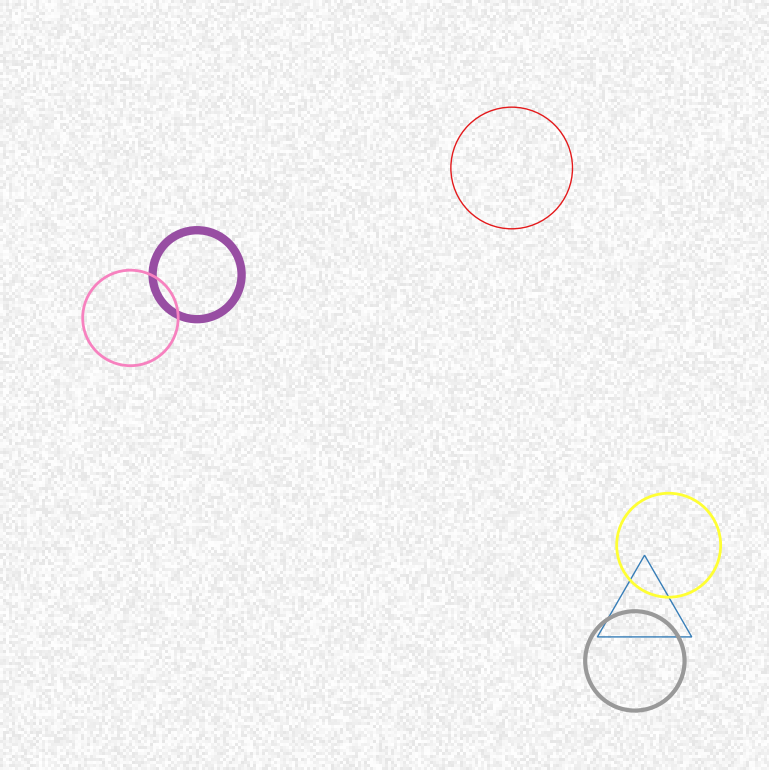[{"shape": "circle", "thickness": 0.5, "radius": 0.39, "center": [0.665, 0.782]}, {"shape": "triangle", "thickness": 0.5, "radius": 0.35, "center": [0.837, 0.208]}, {"shape": "circle", "thickness": 3, "radius": 0.29, "center": [0.256, 0.643]}, {"shape": "circle", "thickness": 1, "radius": 0.34, "center": [0.868, 0.292]}, {"shape": "circle", "thickness": 1, "radius": 0.31, "center": [0.169, 0.587]}, {"shape": "circle", "thickness": 1.5, "radius": 0.32, "center": [0.825, 0.142]}]